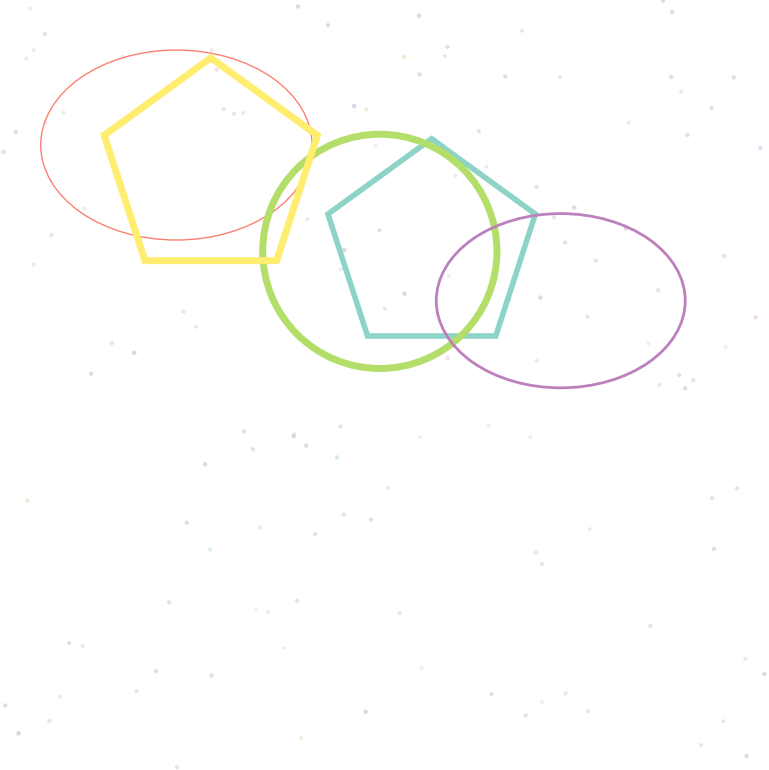[{"shape": "pentagon", "thickness": 2, "radius": 0.71, "center": [0.561, 0.678]}, {"shape": "oval", "thickness": 0.5, "radius": 0.88, "center": [0.229, 0.812]}, {"shape": "circle", "thickness": 2.5, "radius": 0.76, "center": [0.493, 0.674]}, {"shape": "oval", "thickness": 1, "radius": 0.81, "center": [0.728, 0.609]}, {"shape": "pentagon", "thickness": 2.5, "radius": 0.73, "center": [0.274, 0.779]}]